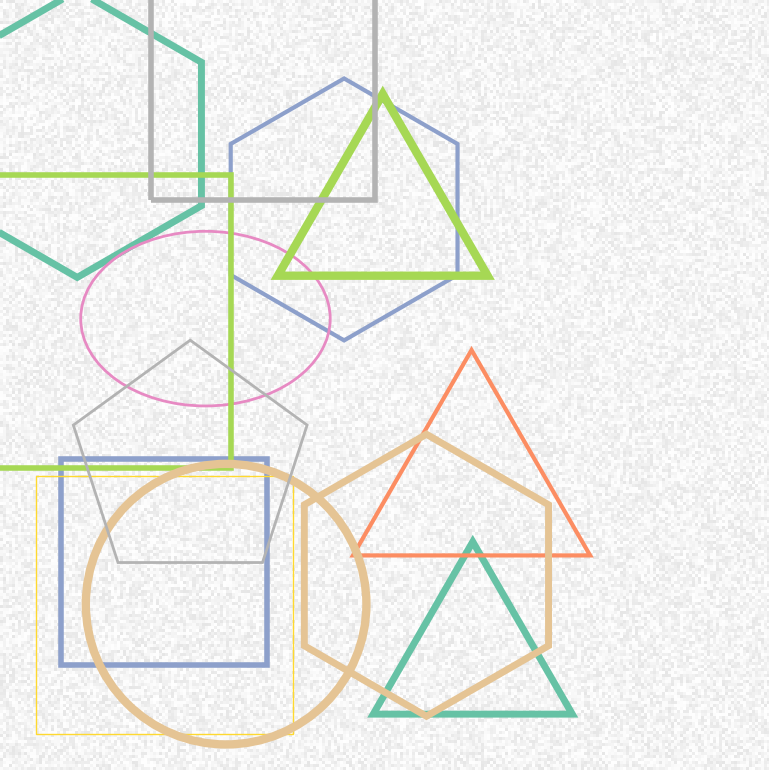[{"shape": "hexagon", "thickness": 2.5, "radius": 0.93, "center": [0.1, 0.826]}, {"shape": "triangle", "thickness": 2.5, "radius": 0.75, "center": [0.614, 0.147]}, {"shape": "triangle", "thickness": 1.5, "radius": 0.89, "center": [0.612, 0.368]}, {"shape": "square", "thickness": 2, "radius": 0.67, "center": [0.213, 0.27]}, {"shape": "hexagon", "thickness": 1.5, "radius": 0.85, "center": [0.447, 0.728]}, {"shape": "oval", "thickness": 1, "radius": 0.81, "center": [0.267, 0.586]}, {"shape": "square", "thickness": 2, "radius": 0.95, "center": [0.11, 0.583]}, {"shape": "triangle", "thickness": 3, "radius": 0.79, "center": [0.497, 0.721]}, {"shape": "square", "thickness": 0.5, "radius": 0.84, "center": [0.214, 0.214]}, {"shape": "hexagon", "thickness": 2.5, "radius": 0.92, "center": [0.554, 0.253]}, {"shape": "circle", "thickness": 3, "radius": 0.91, "center": [0.294, 0.215]}, {"shape": "square", "thickness": 2, "radius": 0.73, "center": [0.341, 0.885]}, {"shape": "pentagon", "thickness": 1, "radius": 0.8, "center": [0.247, 0.399]}]